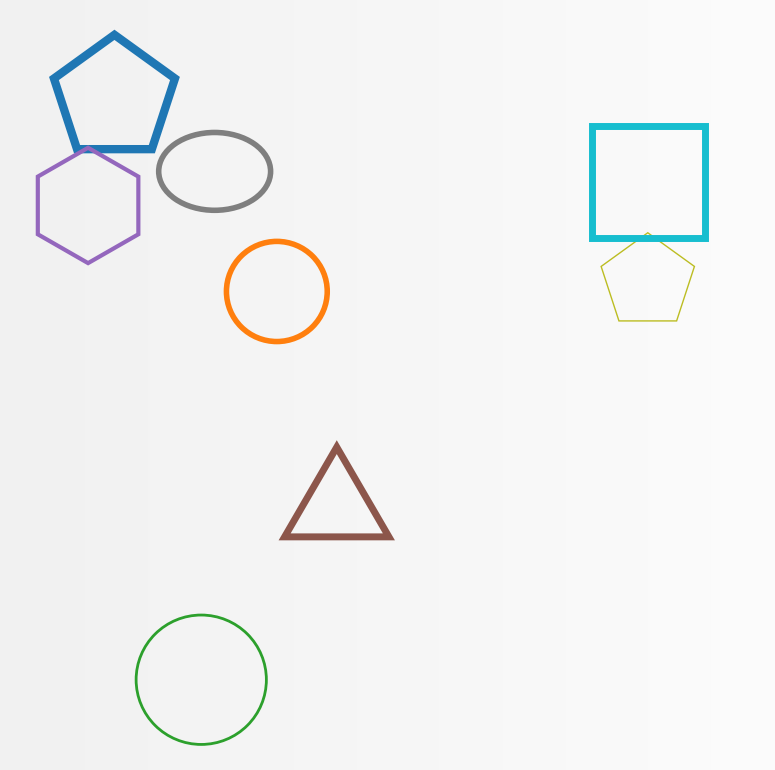[{"shape": "pentagon", "thickness": 3, "radius": 0.41, "center": [0.148, 0.873]}, {"shape": "circle", "thickness": 2, "radius": 0.33, "center": [0.357, 0.621]}, {"shape": "circle", "thickness": 1, "radius": 0.42, "center": [0.26, 0.117]}, {"shape": "hexagon", "thickness": 1.5, "radius": 0.37, "center": [0.114, 0.733]}, {"shape": "triangle", "thickness": 2.5, "radius": 0.39, "center": [0.435, 0.342]}, {"shape": "oval", "thickness": 2, "radius": 0.36, "center": [0.277, 0.777]}, {"shape": "pentagon", "thickness": 0.5, "radius": 0.32, "center": [0.836, 0.634]}, {"shape": "square", "thickness": 2.5, "radius": 0.36, "center": [0.837, 0.764]}]